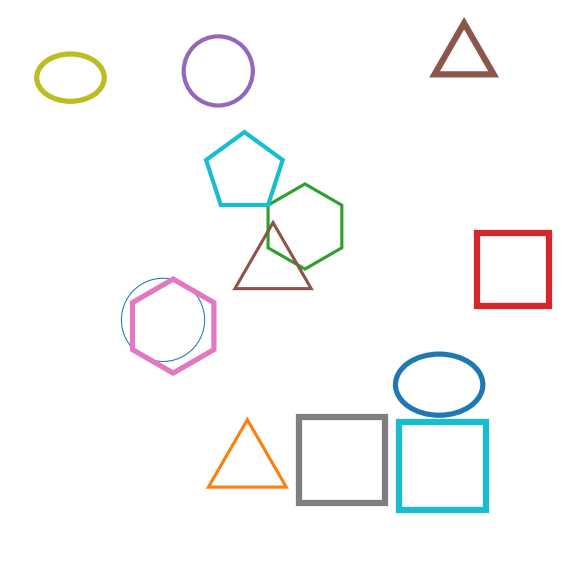[{"shape": "circle", "thickness": 0.5, "radius": 0.36, "center": [0.282, 0.445]}, {"shape": "oval", "thickness": 2.5, "radius": 0.38, "center": [0.76, 0.333]}, {"shape": "triangle", "thickness": 1.5, "radius": 0.39, "center": [0.428, 0.195]}, {"shape": "hexagon", "thickness": 1.5, "radius": 0.37, "center": [0.528, 0.607]}, {"shape": "square", "thickness": 3, "radius": 0.31, "center": [0.889, 0.532]}, {"shape": "circle", "thickness": 2, "radius": 0.3, "center": [0.378, 0.876]}, {"shape": "triangle", "thickness": 3, "radius": 0.3, "center": [0.804, 0.9]}, {"shape": "triangle", "thickness": 1.5, "radius": 0.38, "center": [0.473, 0.537]}, {"shape": "hexagon", "thickness": 2.5, "radius": 0.41, "center": [0.3, 0.434]}, {"shape": "square", "thickness": 3, "radius": 0.37, "center": [0.592, 0.203]}, {"shape": "oval", "thickness": 2.5, "radius": 0.29, "center": [0.122, 0.865]}, {"shape": "pentagon", "thickness": 2, "radius": 0.35, "center": [0.423, 0.701]}, {"shape": "square", "thickness": 3, "radius": 0.38, "center": [0.766, 0.192]}]